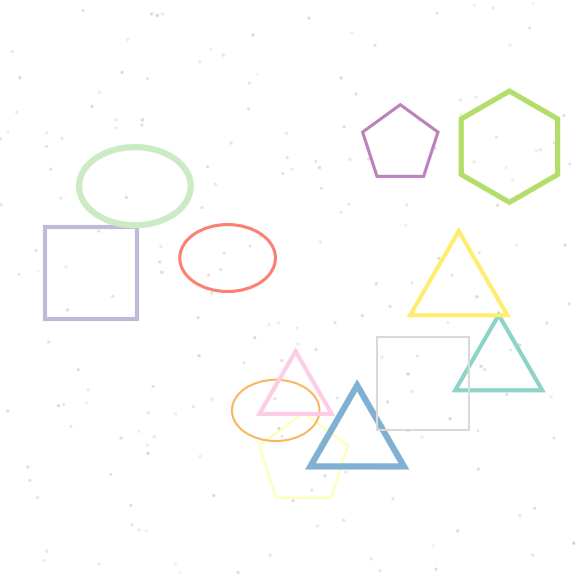[{"shape": "triangle", "thickness": 2, "radius": 0.43, "center": [0.864, 0.367]}, {"shape": "pentagon", "thickness": 1, "radius": 0.4, "center": [0.526, 0.203]}, {"shape": "square", "thickness": 2, "radius": 0.4, "center": [0.158, 0.526]}, {"shape": "oval", "thickness": 1.5, "radius": 0.41, "center": [0.394, 0.552]}, {"shape": "triangle", "thickness": 3, "radius": 0.47, "center": [0.618, 0.238]}, {"shape": "oval", "thickness": 1, "radius": 0.38, "center": [0.477, 0.288]}, {"shape": "hexagon", "thickness": 2.5, "radius": 0.48, "center": [0.882, 0.745]}, {"shape": "triangle", "thickness": 2, "radius": 0.36, "center": [0.512, 0.319]}, {"shape": "square", "thickness": 1, "radius": 0.4, "center": [0.733, 0.336]}, {"shape": "pentagon", "thickness": 1.5, "radius": 0.34, "center": [0.693, 0.749]}, {"shape": "oval", "thickness": 3, "radius": 0.48, "center": [0.234, 0.677]}, {"shape": "triangle", "thickness": 2, "radius": 0.49, "center": [0.794, 0.502]}]